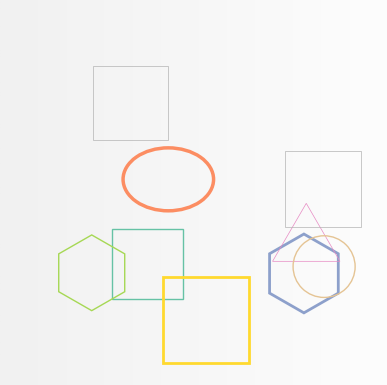[{"shape": "square", "thickness": 1, "radius": 0.46, "center": [0.38, 0.314]}, {"shape": "oval", "thickness": 2.5, "radius": 0.58, "center": [0.434, 0.534]}, {"shape": "hexagon", "thickness": 2, "radius": 0.51, "center": [0.784, 0.29]}, {"shape": "triangle", "thickness": 0.5, "radius": 0.5, "center": [0.79, 0.371]}, {"shape": "hexagon", "thickness": 1, "radius": 0.49, "center": [0.237, 0.291]}, {"shape": "square", "thickness": 2, "radius": 0.56, "center": [0.532, 0.169]}, {"shape": "circle", "thickness": 1, "radius": 0.4, "center": [0.836, 0.308]}, {"shape": "square", "thickness": 0.5, "radius": 0.48, "center": [0.336, 0.732]}, {"shape": "square", "thickness": 0.5, "radius": 0.5, "center": [0.833, 0.509]}]